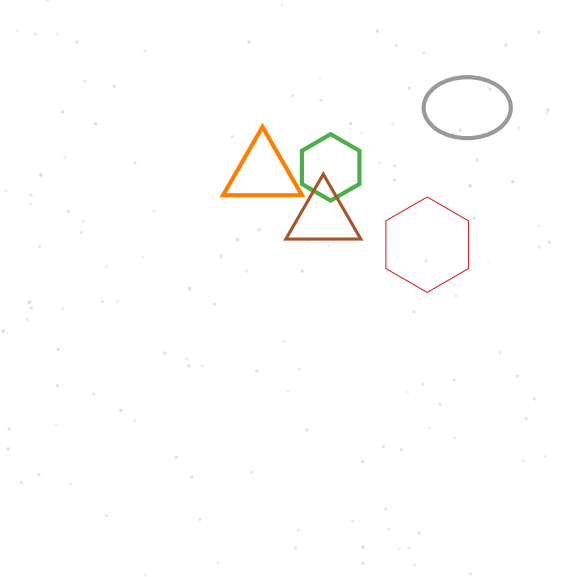[{"shape": "hexagon", "thickness": 0.5, "radius": 0.41, "center": [0.74, 0.575]}, {"shape": "hexagon", "thickness": 2, "radius": 0.29, "center": [0.573, 0.709]}, {"shape": "triangle", "thickness": 2, "radius": 0.39, "center": [0.455, 0.701]}, {"shape": "triangle", "thickness": 1.5, "radius": 0.37, "center": [0.56, 0.623]}, {"shape": "oval", "thickness": 2, "radius": 0.38, "center": [0.809, 0.813]}]